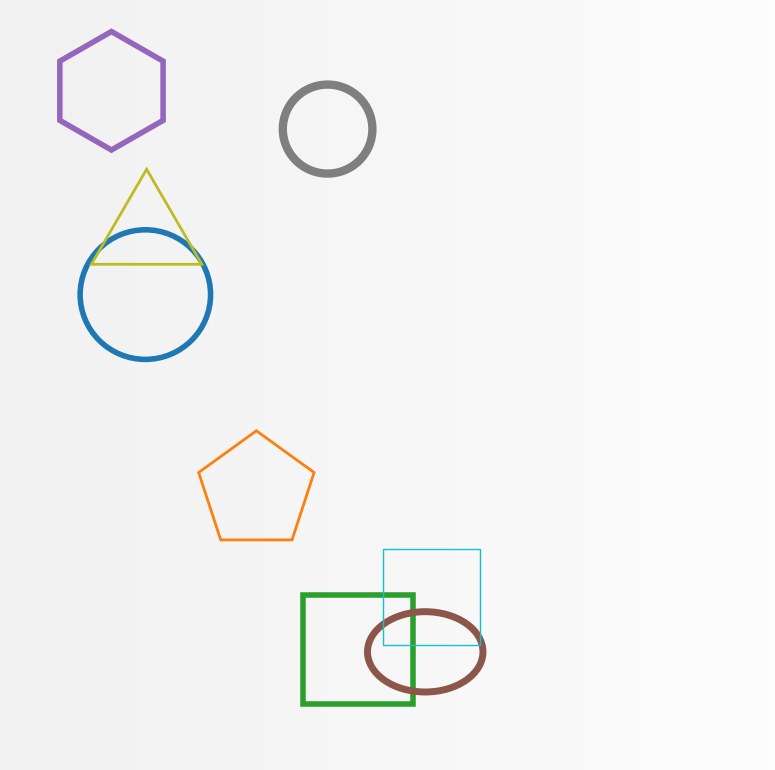[{"shape": "circle", "thickness": 2, "radius": 0.42, "center": [0.188, 0.617]}, {"shape": "pentagon", "thickness": 1, "radius": 0.39, "center": [0.331, 0.362]}, {"shape": "square", "thickness": 2, "radius": 0.36, "center": [0.462, 0.156]}, {"shape": "hexagon", "thickness": 2, "radius": 0.38, "center": [0.144, 0.882]}, {"shape": "oval", "thickness": 2.5, "radius": 0.37, "center": [0.549, 0.153]}, {"shape": "circle", "thickness": 3, "radius": 0.29, "center": [0.423, 0.832]}, {"shape": "triangle", "thickness": 1, "radius": 0.41, "center": [0.189, 0.698]}, {"shape": "square", "thickness": 0.5, "radius": 0.31, "center": [0.556, 0.225]}]